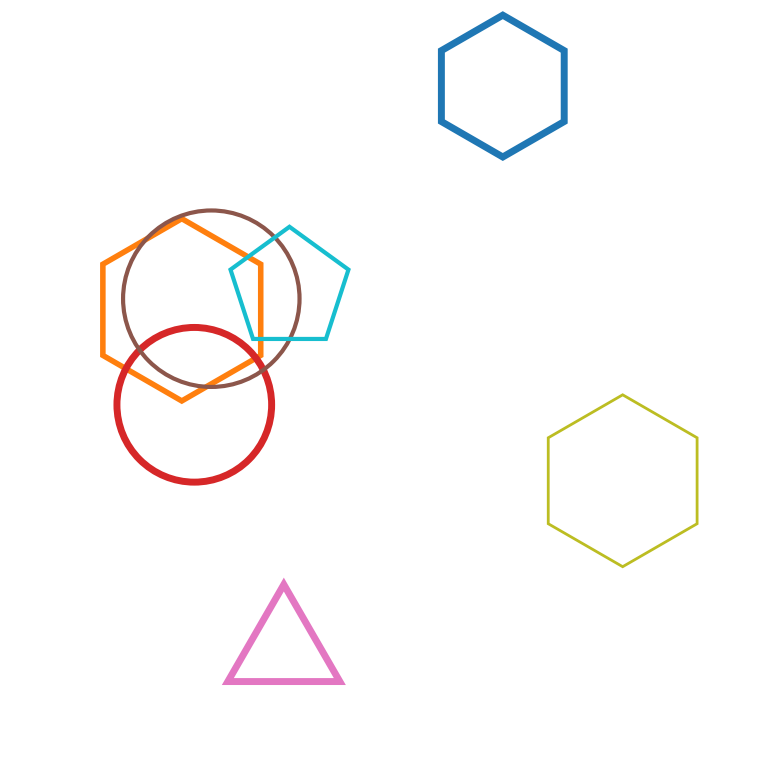[{"shape": "hexagon", "thickness": 2.5, "radius": 0.46, "center": [0.653, 0.888]}, {"shape": "hexagon", "thickness": 2, "radius": 0.59, "center": [0.236, 0.598]}, {"shape": "circle", "thickness": 2.5, "radius": 0.5, "center": [0.252, 0.474]}, {"shape": "circle", "thickness": 1.5, "radius": 0.57, "center": [0.274, 0.612]}, {"shape": "triangle", "thickness": 2.5, "radius": 0.42, "center": [0.369, 0.157]}, {"shape": "hexagon", "thickness": 1, "radius": 0.56, "center": [0.809, 0.376]}, {"shape": "pentagon", "thickness": 1.5, "radius": 0.4, "center": [0.376, 0.625]}]